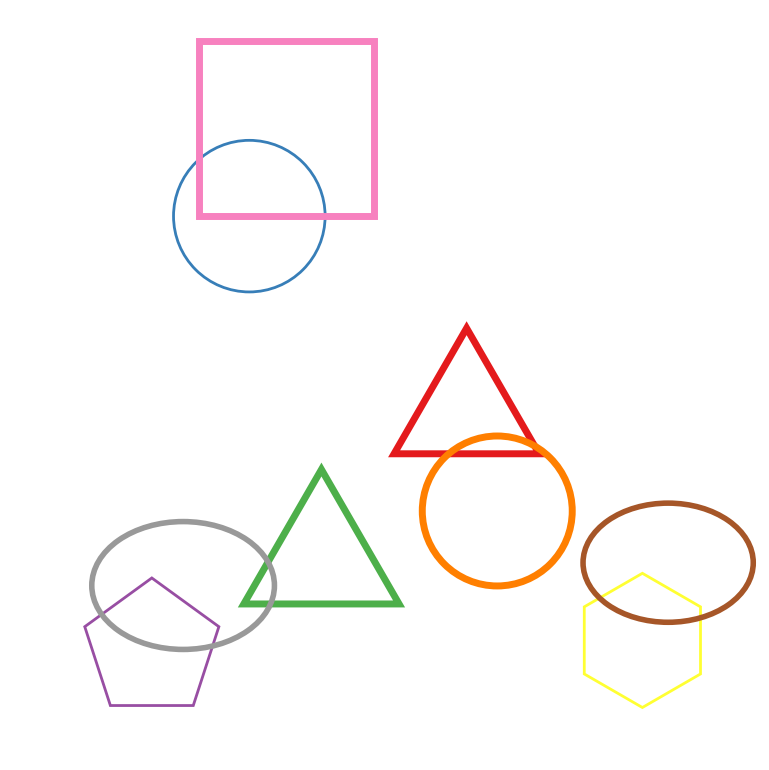[{"shape": "triangle", "thickness": 2.5, "radius": 0.54, "center": [0.606, 0.465]}, {"shape": "circle", "thickness": 1, "radius": 0.49, "center": [0.324, 0.719]}, {"shape": "triangle", "thickness": 2.5, "radius": 0.58, "center": [0.417, 0.274]}, {"shape": "pentagon", "thickness": 1, "radius": 0.46, "center": [0.197, 0.158]}, {"shape": "circle", "thickness": 2.5, "radius": 0.49, "center": [0.646, 0.336]}, {"shape": "hexagon", "thickness": 1, "radius": 0.44, "center": [0.834, 0.168]}, {"shape": "oval", "thickness": 2, "radius": 0.55, "center": [0.868, 0.269]}, {"shape": "square", "thickness": 2.5, "radius": 0.57, "center": [0.372, 0.833]}, {"shape": "oval", "thickness": 2, "radius": 0.59, "center": [0.238, 0.24]}]